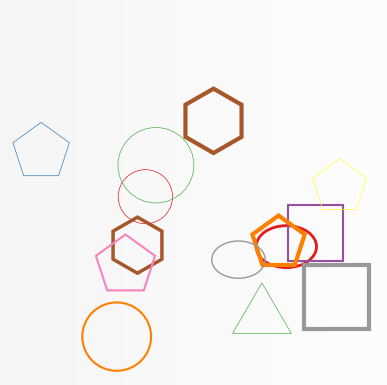[{"shape": "oval", "thickness": 2, "radius": 0.39, "center": [0.739, 0.359]}, {"shape": "circle", "thickness": 0.5, "radius": 0.35, "center": [0.375, 0.489]}, {"shape": "pentagon", "thickness": 0.5, "radius": 0.38, "center": [0.106, 0.606]}, {"shape": "circle", "thickness": 0.5, "radius": 0.49, "center": [0.402, 0.571]}, {"shape": "triangle", "thickness": 0.5, "radius": 0.44, "center": [0.676, 0.178]}, {"shape": "square", "thickness": 1.5, "radius": 0.36, "center": [0.814, 0.395]}, {"shape": "pentagon", "thickness": 3, "radius": 0.36, "center": [0.719, 0.369]}, {"shape": "circle", "thickness": 1.5, "radius": 0.44, "center": [0.301, 0.126]}, {"shape": "pentagon", "thickness": 0.5, "radius": 0.37, "center": [0.876, 0.515]}, {"shape": "hexagon", "thickness": 3, "radius": 0.42, "center": [0.551, 0.686]}, {"shape": "hexagon", "thickness": 2.5, "radius": 0.36, "center": [0.355, 0.363]}, {"shape": "pentagon", "thickness": 1.5, "radius": 0.4, "center": [0.324, 0.311]}, {"shape": "oval", "thickness": 1, "radius": 0.35, "center": [0.615, 0.326]}, {"shape": "square", "thickness": 3, "radius": 0.41, "center": [0.868, 0.229]}]